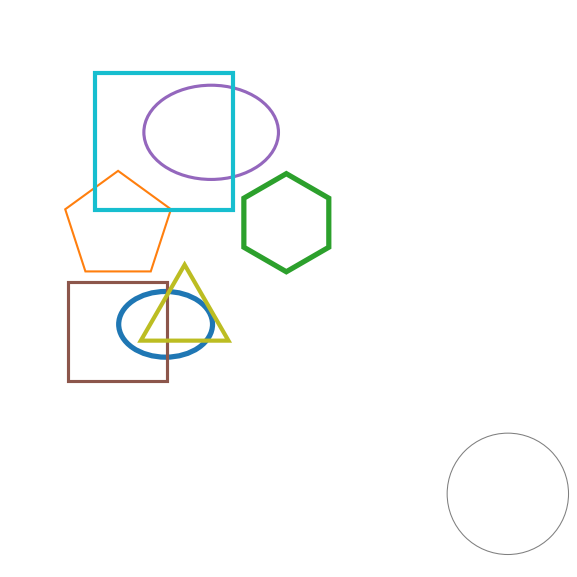[{"shape": "oval", "thickness": 2.5, "radius": 0.41, "center": [0.287, 0.438]}, {"shape": "pentagon", "thickness": 1, "radius": 0.48, "center": [0.204, 0.607]}, {"shape": "hexagon", "thickness": 2.5, "radius": 0.42, "center": [0.496, 0.613]}, {"shape": "oval", "thickness": 1.5, "radius": 0.58, "center": [0.366, 0.77]}, {"shape": "square", "thickness": 1.5, "radius": 0.43, "center": [0.203, 0.425]}, {"shape": "circle", "thickness": 0.5, "radius": 0.53, "center": [0.879, 0.144]}, {"shape": "triangle", "thickness": 2, "radius": 0.44, "center": [0.32, 0.453]}, {"shape": "square", "thickness": 2, "radius": 0.6, "center": [0.284, 0.754]}]